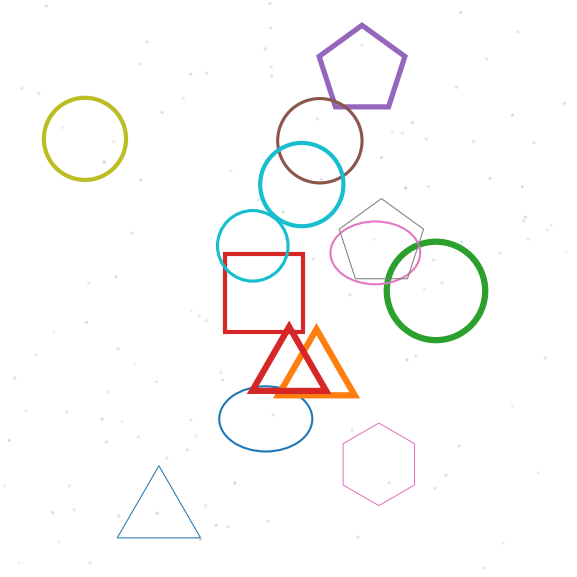[{"shape": "oval", "thickness": 1, "radius": 0.4, "center": [0.46, 0.274]}, {"shape": "triangle", "thickness": 0.5, "radius": 0.42, "center": [0.275, 0.109]}, {"shape": "triangle", "thickness": 3, "radius": 0.38, "center": [0.548, 0.353]}, {"shape": "circle", "thickness": 3, "radius": 0.43, "center": [0.755, 0.495]}, {"shape": "triangle", "thickness": 3, "radius": 0.37, "center": [0.501, 0.359]}, {"shape": "square", "thickness": 2, "radius": 0.34, "center": [0.457, 0.492]}, {"shape": "pentagon", "thickness": 2.5, "radius": 0.39, "center": [0.627, 0.877]}, {"shape": "circle", "thickness": 1.5, "radius": 0.37, "center": [0.554, 0.755]}, {"shape": "oval", "thickness": 1, "radius": 0.39, "center": [0.65, 0.561]}, {"shape": "hexagon", "thickness": 0.5, "radius": 0.36, "center": [0.656, 0.195]}, {"shape": "pentagon", "thickness": 0.5, "radius": 0.38, "center": [0.66, 0.579]}, {"shape": "circle", "thickness": 2, "radius": 0.36, "center": [0.147, 0.759]}, {"shape": "circle", "thickness": 2, "radius": 0.36, "center": [0.523, 0.68]}, {"shape": "circle", "thickness": 1.5, "radius": 0.31, "center": [0.438, 0.573]}]